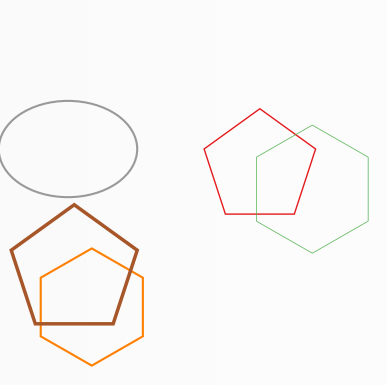[{"shape": "pentagon", "thickness": 1, "radius": 0.76, "center": [0.671, 0.566]}, {"shape": "hexagon", "thickness": 0.5, "radius": 0.83, "center": [0.806, 0.509]}, {"shape": "hexagon", "thickness": 1.5, "radius": 0.76, "center": [0.237, 0.203]}, {"shape": "pentagon", "thickness": 2.5, "radius": 0.85, "center": [0.192, 0.297]}, {"shape": "oval", "thickness": 1.5, "radius": 0.89, "center": [0.175, 0.613]}]